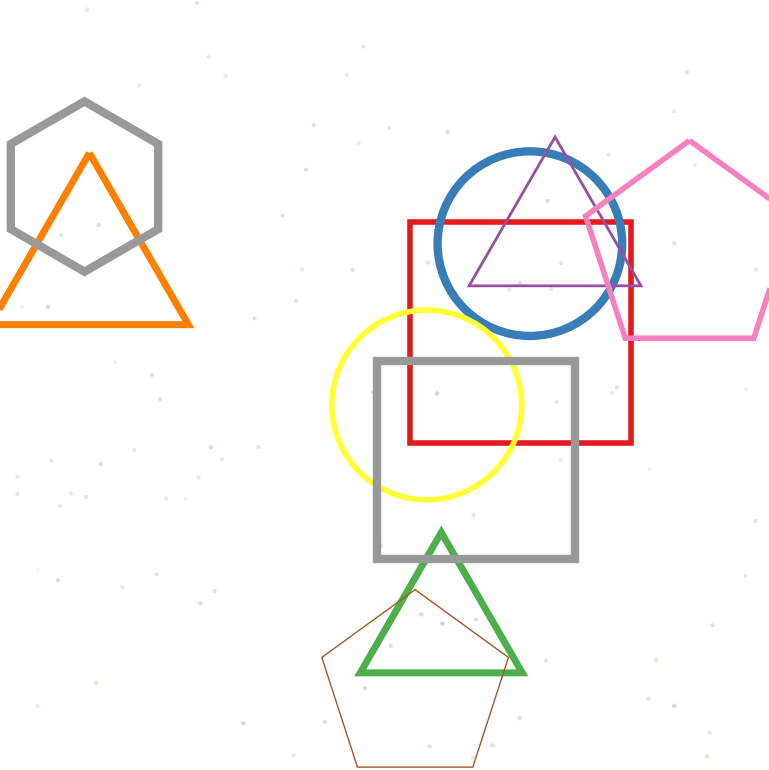[{"shape": "square", "thickness": 2, "radius": 0.72, "center": [0.676, 0.569]}, {"shape": "circle", "thickness": 3, "radius": 0.6, "center": [0.688, 0.684]}, {"shape": "triangle", "thickness": 2.5, "radius": 0.61, "center": [0.573, 0.187]}, {"shape": "triangle", "thickness": 1, "radius": 0.64, "center": [0.721, 0.693]}, {"shape": "triangle", "thickness": 2.5, "radius": 0.74, "center": [0.116, 0.653]}, {"shape": "circle", "thickness": 2, "radius": 0.62, "center": [0.554, 0.474]}, {"shape": "pentagon", "thickness": 0.5, "radius": 0.64, "center": [0.539, 0.107]}, {"shape": "pentagon", "thickness": 2, "radius": 0.71, "center": [0.895, 0.676]}, {"shape": "square", "thickness": 3, "radius": 0.64, "center": [0.618, 0.402]}, {"shape": "hexagon", "thickness": 3, "radius": 0.55, "center": [0.11, 0.758]}]